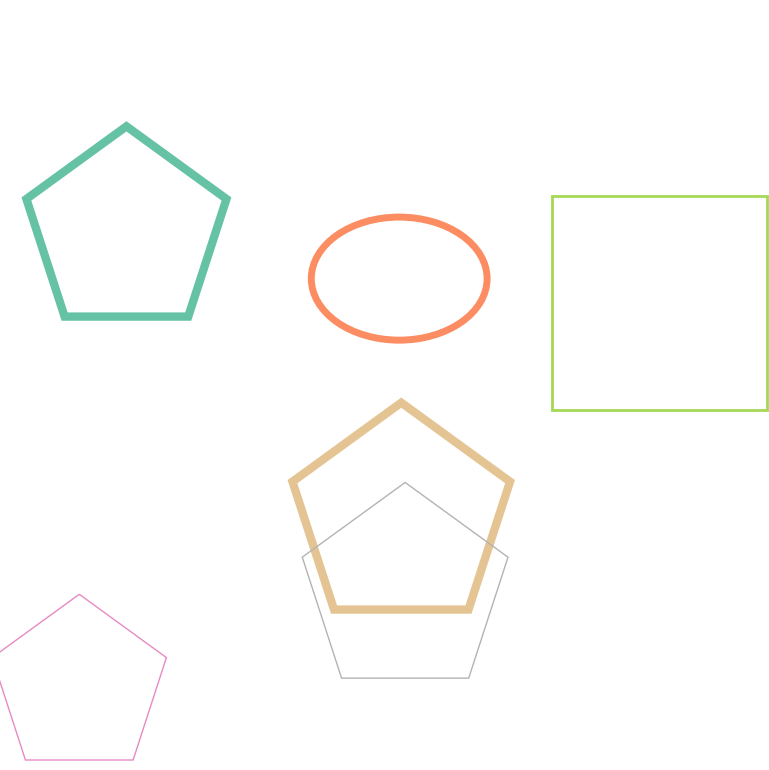[{"shape": "pentagon", "thickness": 3, "radius": 0.68, "center": [0.164, 0.699]}, {"shape": "oval", "thickness": 2.5, "radius": 0.57, "center": [0.518, 0.638]}, {"shape": "pentagon", "thickness": 0.5, "radius": 0.59, "center": [0.103, 0.109]}, {"shape": "square", "thickness": 1, "radius": 0.7, "center": [0.857, 0.606]}, {"shape": "pentagon", "thickness": 3, "radius": 0.74, "center": [0.521, 0.329]}, {"shape": "pentagon", "thickness": 0.5, "radius": 0.7, "center": [0.526, 0.233]}]